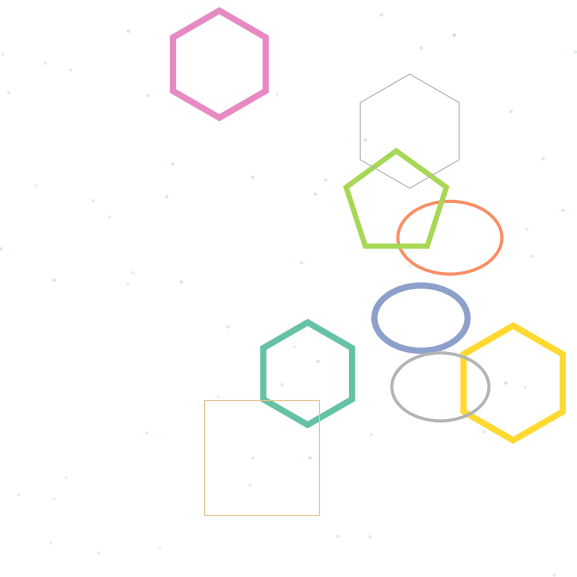[{"shape": "hexagon", "thickness": 3, "radius": 0.44, "center": [0.533, 0.352]}, {"shape": "oval", "thickness": 1.5, "radius": 0.45, "center": [0.779, 0.588]}, {"shape": "oval", "thickness": 3, "radius": 0.4, "center": [0.729, 0.448]}, {"shape": "hexagon", "thickness": 3, "radius": 0.46, "center": [0.38, 0.888]}, {"shape": "pentagon", "thickness": 2.5, "radius": 0.46, "center": [0.686, 0.647]}, {"shape": "hexagon", "thickness": 3, "radius": 0.5, "center": [0.889, 0.336]}, {"shape": "square", "thickness": 0.5, "radius": 0.5, "center": [0.452, 0.207]}, {"shape": "oval", "thickness": 1.5, "radius": 0.42, "center": [0.763, 0.329]}, {"shape": "hexagon", "thickness": 0.5, "radius": 0.49, "center": [0.709, 0.772]}]